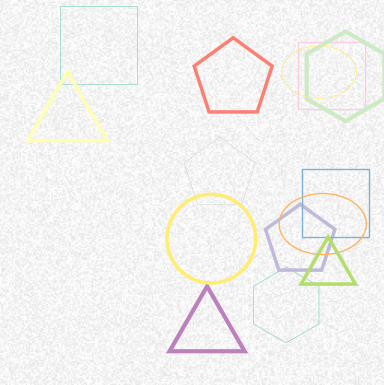[{"shape": "hexagon", "thickness": 0.5, "radius": 0.49, "center": [0.743, 0.208]}, {"shape": "square", "thickness": 0.5, "radius": 0.5, "center": [0.257, 0.883]}, {"shape": "triangle", "thickness": 2.5, "radius": 0.6, "center": [0.175, 0.695]}, {"shape": "pentagon", "thickness": 2.5, "radius": 0.47, "center": [0.78, 0.375]}, {"shape": "pentagon", "thickness": 2.5, "radius": 0.53, "center": [0.606, 0.795]}, {"shape": "square", "thickness": 1, "radius": 0.44, "center": [0.871, 0.473]}, {"shape": "oval", "thickness": 1, "radius": 0.57, "center": [0.838, 0.418]}, {"shape": "triangle", "thickness": 2.5, "radius": 0.41, "center": [0.852, 0.303]}, {"shape": "square", "thickness": 1, "radius": 0.44, "center": [0.862, 0.803]}, {"shape": "pentagon", "thickness": 0.5, "radius": 0.49, "center": [0.571, 0.547]}, {"shape": "triangle", "thickness": 3, "radius": 0.56, "center": [0.538, 0.144]}, {"shape": "hexagon", "thickness": 3, "radius": 0.58, "center": [0.897, 0.802]}, {"shape": "circle", "thickness": 2.5, "radius": 0.58, "center": [0.549, 0.38]}, {"shape": "oval", "thickness": 0.5, "radius": 0.49, "center": [0.829, 0.813]}]